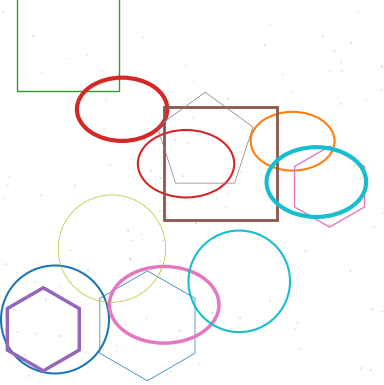[{"shape": "circle", "thickness": 1.5, "radius": 0.7, "center": [0.143, 0.17]}, {"shape": "hexagon", "thickness": 0.5, "radius": 0.71, "center": [0.383, 0.154]}, {"shape": "oval", "thickness": 1.5, "radius": 0.55, "center": [0.76, 0.633]}, {"shape": "square", "thickness": 1, "radius": 0.66, "center": [0.177, 0.896]}, {"shape": "oval", "thickness": 3, "radius": 0.59, "center": [0.317, 0.716]}, {"shape": "oval", "thickness": 1.5, "radius": 0.63, "center": [0.483, 0.575]}, {"shape": "hexagon", "thickness": 2.5, "radius": 0.54, "center": [0.112, 0.145]}, {"shape": "square", "thickness": 2, "radius": 0.73, "center": [0.573, 0.575]}, {"shape": "hexagon", "thickness": 1, "radius": 0.52, "center": [0.856, 0.515]}, {"shape": "oval", "thickness": 2.5, "radius": 0.71, "center": [0.426, 0.208]}, {"shape": "pentagon", "thickness": 0.5, "radius": 0.65, "center": [0.533, 0.63]}, {"shape": "circle", "thickness": 0.5, "radius": 0.7, "center": [0.291, 0.354]}, {"shape": "oval", "thickness": 3, "radius": 0.65, "center": [0.822, 0.527]}, {"shape": "circle", "thickness": 1.5, "radius": 0.66, "center": [0.621, 0.269]}]